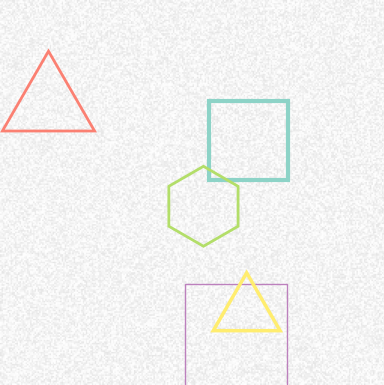[{"shape": "square", "thickness": 3, "radius": 0.51, "center": [0.646, 0.635]}, {"shape": "triangle", "thickness": 2, "radius": 0.69, "center": [0.126, 0.729]}, {"shape": "hexagon", "thickness": 2, "radius": 0.52, "center": [0.528, 0.464]}, {"shape": "square", "thickness": 1, "radius": 0.66, "center": [0.614, 0.129]}, {"shape": "triangle", "thickness": 2.5, "radius": 0.5, "center": [0.641, 0.191]}]